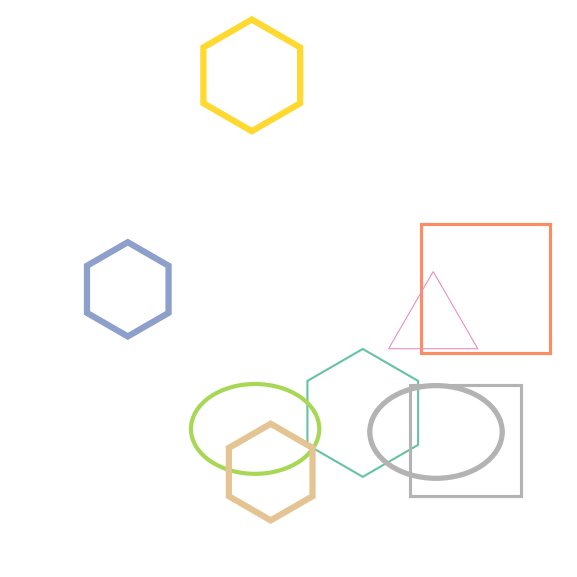[{"shape": "hexagon", "thickness": 1, "radius": 0.55, "center": [0.628, 0.284]}, {"shape": "square", "thickness": 1.5, "radius": 0.56, "center": [0.84, 0.499]}, {"shape": "hexagon", "thickness": 3, "radius": 0.41, "center": [0.221, 0.498]}, {"shape": "triangle", "thickness": 0.5, "radius": 0.45, "center": [0.75, 0.44]}, {"shape": "oval", "thickness": 2, "radius": 0.56, "center": [0.442, 0.256]}, {"shape": "hexagon", "thickness": 3, "radius": 0.48, "center": [0.436, 0.869]}, {"shape": "hexagon", "thickness": 3, "radius": 0.42, "center": [0.469, 0.182]}, {"shape": "oval", "thickness": 2.5, "radius": 0.57, "center": [0.755, 0.251]}, {"shape": "square", "thickness": 1.5, "radius": 0.48, "center": [0.806, 0.236]}]